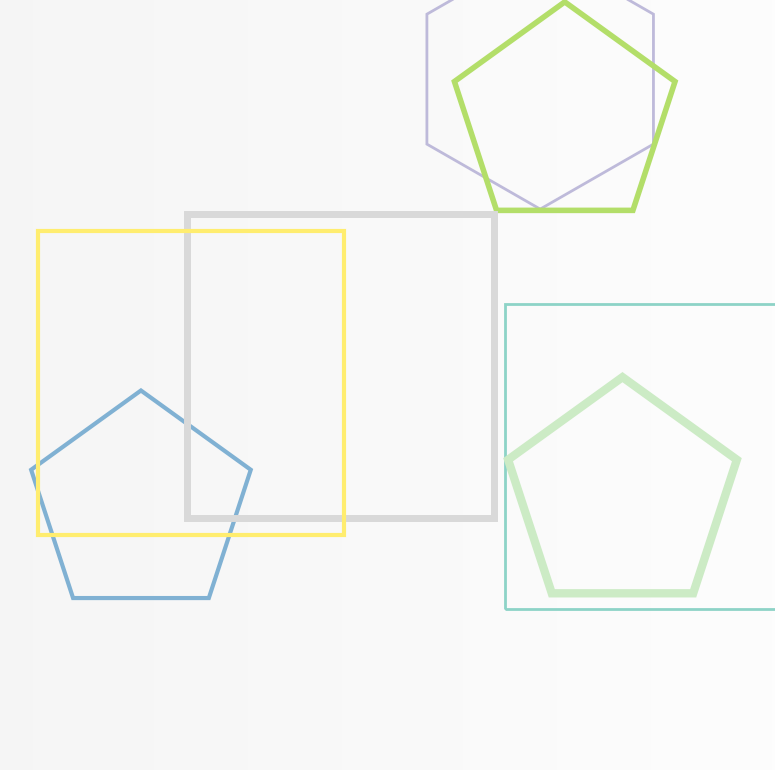[{"shape": "square", "thickness": 1, "radius": 0.99, "center": [0.85, 0.407]}, {"shape": "hexagon", "thickness": 1, "radius": 0.84, "center": [0.697, 0.897]}, {"shape": "pentagon", "thickness": 1.5, "radius": 0.74, "center": [0.182, 0.344]}, {"shape": "pentagon", "thickness": 2, "radius": 0.75, "center": [0.729, 0.848]}, {"shape": "square", "thickness": 2.5, "radius": 0.99, "center": [0.44, 0.525]}, {"shape": "pentagon", "thickness": 3, "radius": 0.78, "center": [0.803, 0.355]}, {"shape": "square", "thickness": 1.5, "radius": 0.99, "center": [0.246, 0.503]}]